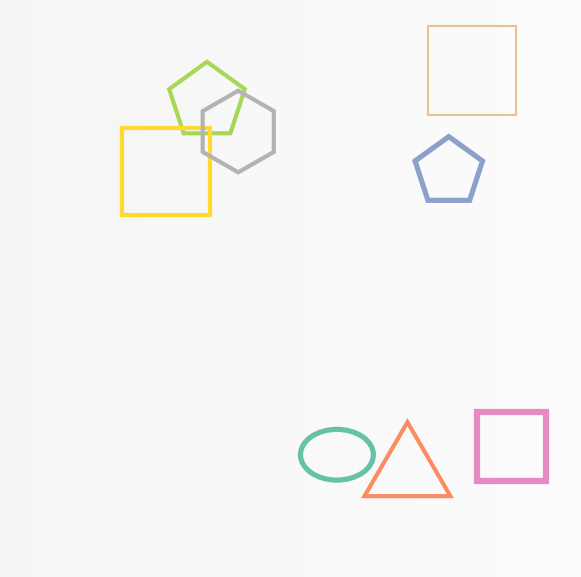[{"shape": "oval", "thickness": 2.5, "radius": 0.31, "center": [0.58, 0.212]}, {"shape": "triangle", "thickness": 2, "radius": 0.43, "center": [0.701, 0.183]}, {"shape": "pentagon", "thickness": 2.5, "radius": 0.3, "center": [0.772, 0.702]}, {"shape": "square", "thickness": 3, "radius": 0.3, "center": [0.88, 0.225]}, {"shape": "pentagon", "thickness": 2, "radius": 0.34, "center": [0.356, 0.824]}, {"shape": "square", "thickness": 2, "radius": 0.38, "center": [0.286, 0.703]}, {"shape": "square", "thickness": 1, "radius": 0.38, "center": [0.812, 0.877]}, {"shape": "hexagon", "thickness": 2, "radius": 0.35, "center": [0.41, 0.771]}]